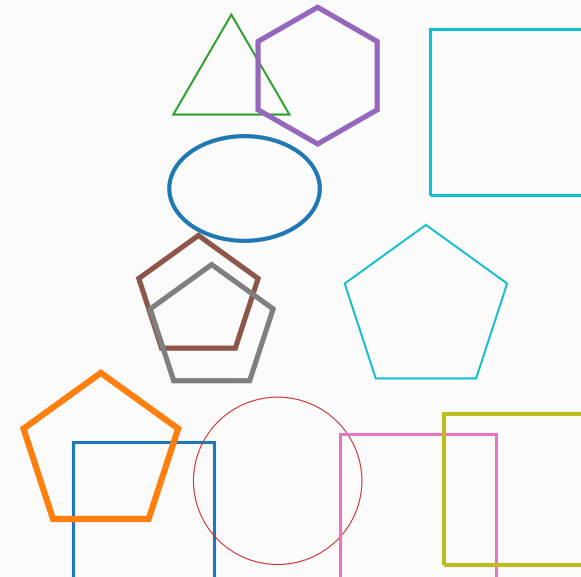[{"shape": "oval", "thickness": 2, "radius": 0.65, "center": [0.421, 0.673]}, {"shape": "square", "thickness": 1.5, "radius": 0.61, "center": [0.247, 0.113]}, {"shape": "pentagon", "thickness": 3, "radius": 0.7, "center": [0.173, 0.214]}, {"shape": "triangle", "thickness": 1, "radius": 0.58, "center": [0.398, 0.858]}, {"shape": "circle", "thickness": 0.5, "radius": 0.72, "center": [0.478, 0.167]}, {"shape": "hexagon", "thickness": 2.5, "radius": 0.59, "center": [0.546, 0.868]}, {"shape": "pentagon", "thickness": 2.5, "radius": 0.54, "center": [0.341, 0.484]}, {"shape": "square", "thickness": 1.5, "radius": 0.67, "center": [0.719, 0.114]}, {"shape": "pentagon", "thickness": 2.5, "radius": 0.56, "center": [0.364, 0.43]}, {"shape": "square", "thickness": 2, "radius": 0.66, "center": [0.896, 0.151]}, {"shape": "square", "thickness": 1.5, "radius": 0.72, "center": [0.884, 0.806]}, {"shape": "pentagon", "thickness": 1, "radius": 0.73, "center": [0.733, 0.463]}]